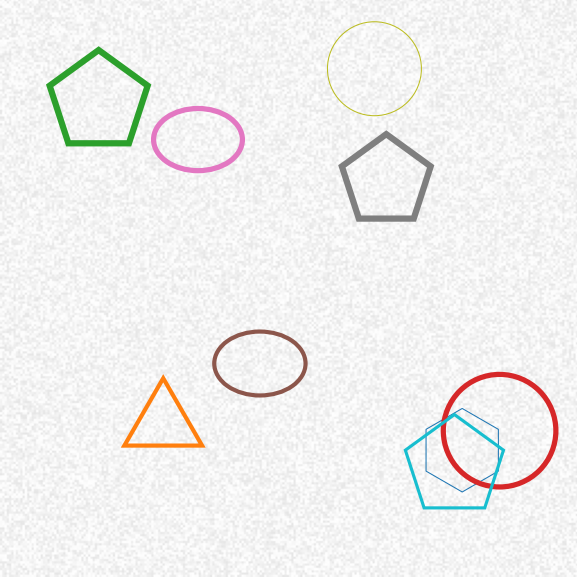[{"shape": "hexagon", "thickness": 0.5, "radius": 0.36, "center": [0.8, 0.22]}, {"shape": "triangle", "thickness": 2, "radius": 0.39, "center": [0.283, 0.266]}, {"shape": "pentagon", "thickness": 3, "radius": 0.45, "center": [0.171, 0.823]}, {"shape": "circle", "thickness": 2.5, "radius": 0.49, "center": [0.865, 0.253]}, {"shape": "oval", "thickness": 2, "radius": 0.4, "center": [0.45, 0.37]}, {"shape": "oval", "thickness": 2.5, "radius": 0.38, "center": [0.343, 0.757]}, {"shape": "pentagon", "thickness": 3, "radius": 0.4, "center": [0.669, 0.686]}, {"shape": "circle", "thickness": 0.5, "radius": 0.41, "center": [0.648, 0.88]}, {"shape": "pentagon", "thickness": 1.5, "radius": 0.45, "center": [0.787, 0.192]}]